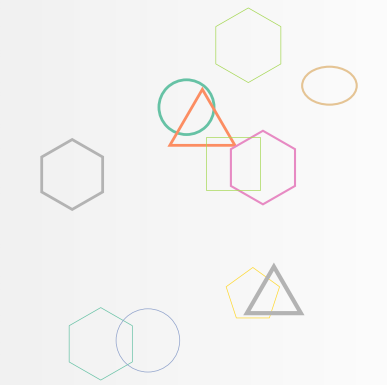[{"shape": "hexagon", "thickness": 0.5, "radius": 0.47, "center": [0.26, 0.107]}, {"shape": "circle", "thickness": 2, "radius": 0.36, "center": [0.481, 0.722]}, {"shape": "triangle", "thickness": 2, "radius": 0.48, "center": [0.522, 0.671]}, {"shape": "circle", "thickness": 0.5, "radius": 0.41, "center": [0.382, 0.116]}, {"shape": "hexagon", "thickness": 1.5, "radius": 0.48, "center": [0.679, 0.565]}, {"shape": "square", "thickness": 0.5, "radius": 0.35, "center": [0.601, 0.575]}, {"shape": "hexagon", "thickness": 0.5, "radius": 0.48, "center": [0.641, 0.882]}, {"shape": "pentagon", "thickness": 0.5, "radius": 0.36, "center": [0.653, 0.233]}, {"shape": "oval", "thickness": 1.5, "radius": 0.35, "center": [0.85, 0.777]}, {"shape": "hexagon", "thickness": 2, "radius": 0.45, "center": [0.186, 0.547]}, {"shape": "triangle", "thickness": 3, "radius": 0.4, "center": [0.707, 0.227]}]